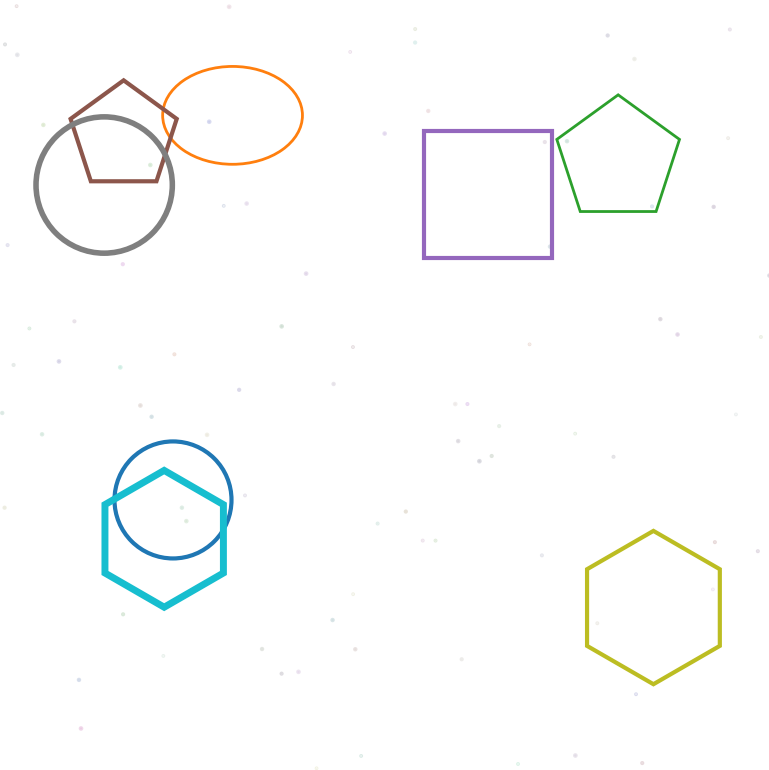[{"shape": "circle", "thickness": 1.5, "radius": 0.38, "center": [0.225, 0.351]}, {"shape": "oval", "thickness": 1, "radius": 0.45, "center": [0.302, 0.85]}, {"shape": "pentagon", "thickness": 1, "radius": 0.42, "center": [0.803, 0.793]}, {"shape": "square", "thickness": 1.5, "radius": 0.41, "center": [0.634, 0.747]}, {"shape": "pentagon", "thickness": 1.5, "radius": 0.36, "center": [0.161, 0.823]}, {"shape": "circle", "thickness": 2, "radius": 0.44, "center": [0.135, 0.76]}, {"shape": "hexagon", "thickness": 1.5, "radius": 0.5, "center": [0.849, 0.211]}, {"shape": "hexagon", "thickness": 2.5, "radius": 0.44, "center": [0.213, 0.3]}]